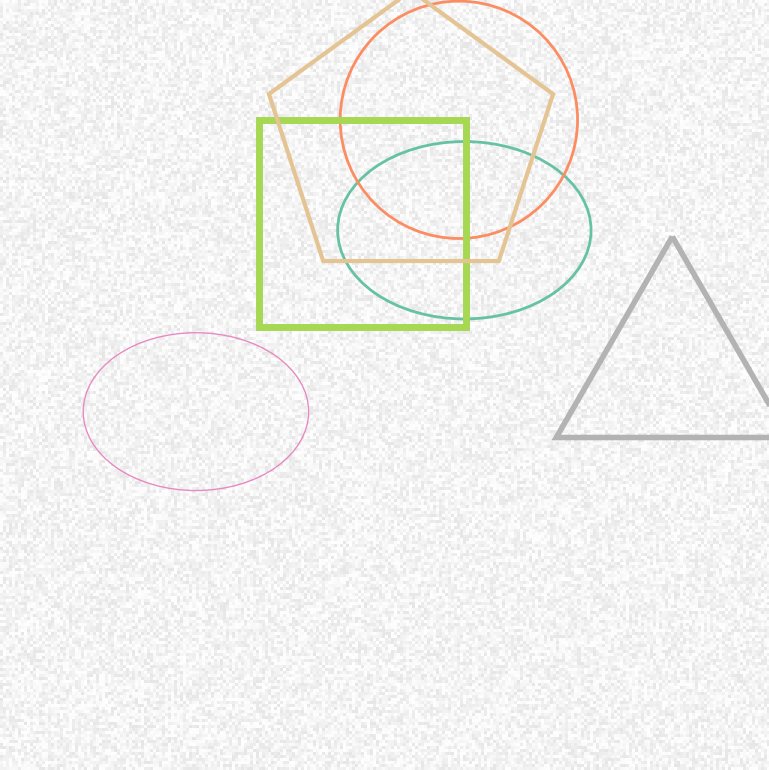[{"shape": "oval", "thickness": 1, "radius": 0.82, "center": [0.603, 0.701]}, {"shape": "circle", "thickness": 1, "radius": 0.77, "center": [0.596, 0.844]}, {"shape": "oval", "thickness": 0.5, "radius": 0.73, "center": [0.254, 0.465]}, {"shape": "square", "thickness": 2.5, "radius": 0.67, "center": [0.471, 0.71]}, {"shape": "pentagon", "thickness": 1.5, "radius": 0.97, "center": [0.534, 0.818]}, {"shape": "triangle", "thickness": 2, "radius": 0.87, "center": [0.873, 0.519]}]